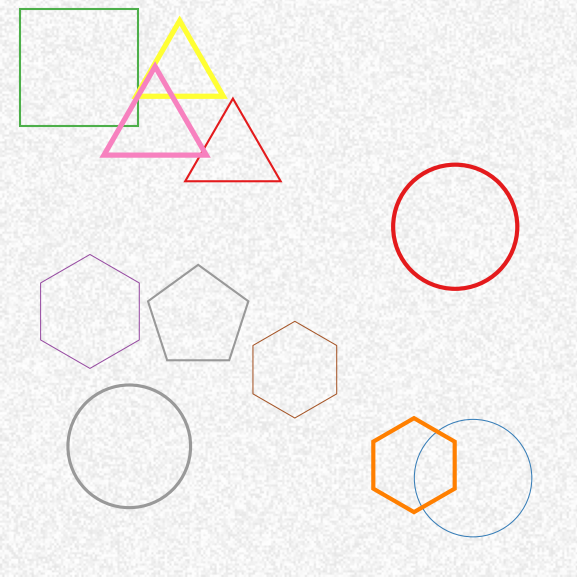[{"shape": "circle", "thickness": 2, "radius": 0.54, "center": [0.788, 0.606]}, {"shape": "triangle", "thickness": 1, "radius": 0.48, "center": [0.403, 0.733]}, {"shape": "circle", "thickness": 0.5, "radius": 0.51, "center": [0.819, 0.171]}, {"shape": "square", "thickness": 1, "radius": 0.51, "center": [0.137, 0.882]}, {"shape": "hexagon", "thickness": 0.5, "radius": 0.49, "center": [0.156, 0.46]}, {"shape": "hexagon", "thickness": 2, "radius": 0.41, "center": [0.717, 0.194]}, {"shape": "triangle", "thickness": 2.5, "radius": 0.44, "center": [0.311, 0.876]}, {"shape": "hexagon", "thickness": 0.5, "radius": 0.42, "center": [0.511, 0.359]}, {"shape": "triangle", "thickness": 2.5, "radius": 0.51, "center": [0.269, 0.782]}, {"shape": "pentagon", "thickness": 1, "radius": 0.46, "center": [0.343, 0.449]}, {"shape": "circle", "thickness": 1.5, "radius": 0.53, "center": [0.224, 0.226]}]